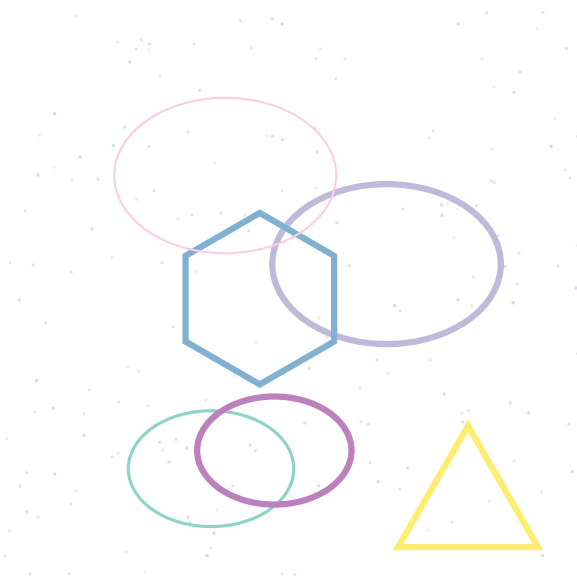[{"shape": "oval", "thickness": 1.5, "radius": 0.72, "center": [0.365, 0.188]}, {"shape": "oval", "thickness": 3, "radius": 0.99, "center": [0.669, 0.542]}, {"shape": "hexagon", "thickness": 3, "radius": 0.74, "center": [0.45, 0.482]}, {"shape": "oval", "thickness": 1, "radius": 0.96, "center": [0.39, 0.695]}, {"shape": "oval", "thickness": 3, "radius": 0.67, "center": [0.475, 0.219]}, {"shape": "triangle", "thickness": 3, "radius": 0.7, "center": [0.81, 0.122]}]